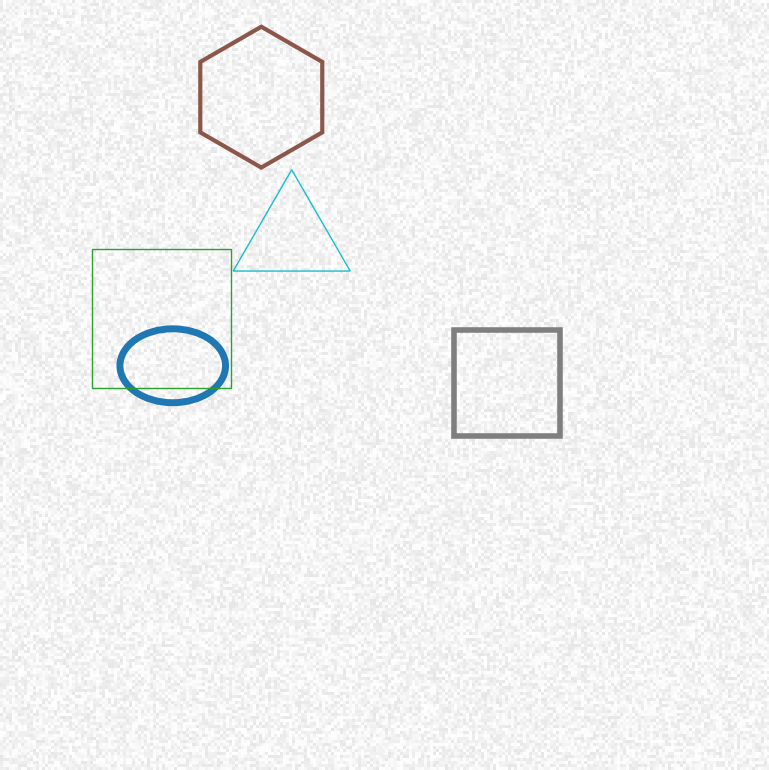[{"shape": "oval", "thickness": 2.5, "radius": 0.34, "center": [0.224, 0.525]}, {"shape": "square", "thickness": 0.5, "radius": 0.45, "center": [0.209, 0.586]}, {"shape": "hexagon", "thickness": 1.5, "radius": 0.46, "center": [0.339, 0.874]}, {"shape": "square", "thickness": 2, "radius": 0.34, "center": [0.659, 0.503]}, {"shape": "triangle", "thickness": 0.5, "radius": 0.44, "center": [0.379, 0.692]}]